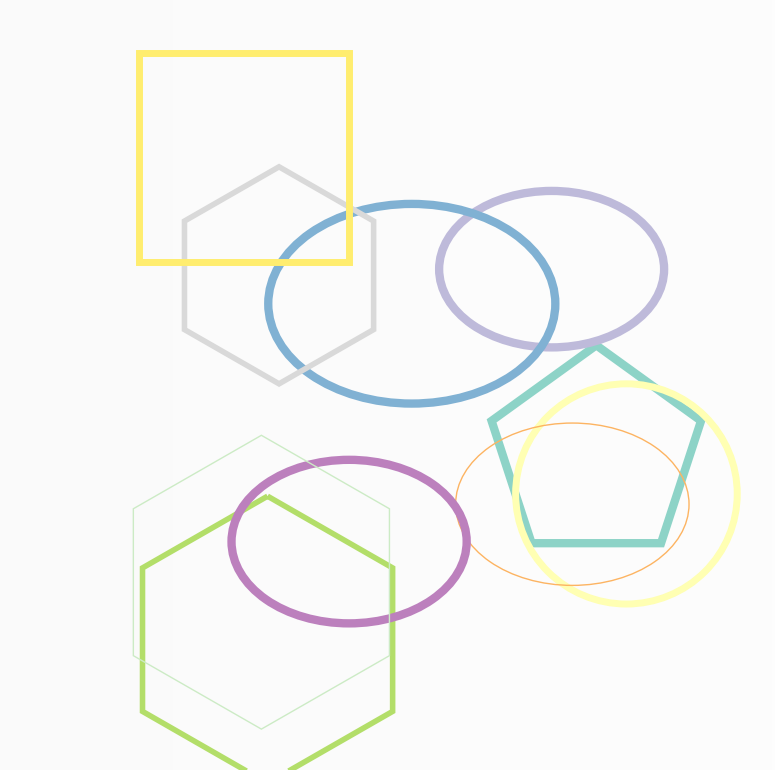[{"shape": "pentagon", "thickness": 3, "radius": 0.71, "center": [0.769, 0.41]}, {"shape": "circle", "thickness": 2.5, "radius": 0.71, "center": [0.808, 0.359]}, {"shape": "oval", "thickness": 3, "radius": 0.73, "center": [0.712, 0.65]}, {"shape": "oval", "thickness": 3, "radius": 0.93, "center": [0.531, 0.606]}, {"shape": "oval", "thickness": 0.5, "radius": 0.75, "center": [0.738, 0.345]}, {"shape": "hexagon", "thickness": 2, "radius": 0.93, "center": [0.345, 0.169]}, {"shape": "hexagon", "thickness": 2, "radius": 0.7, "center": [0.36, 0.642]}, {"shape": "oval", "thickness": 3, "radius": 0.76, "center": [0.45, 0.297]}, {"shape": "hexagon", "thickness": 0.5, "radius": 0.95, "center": [0.337, 0.244]}, {"shape": "square", "thickness": 2.5, "radius": 0.68, "center": [0.315, 0.795]}]